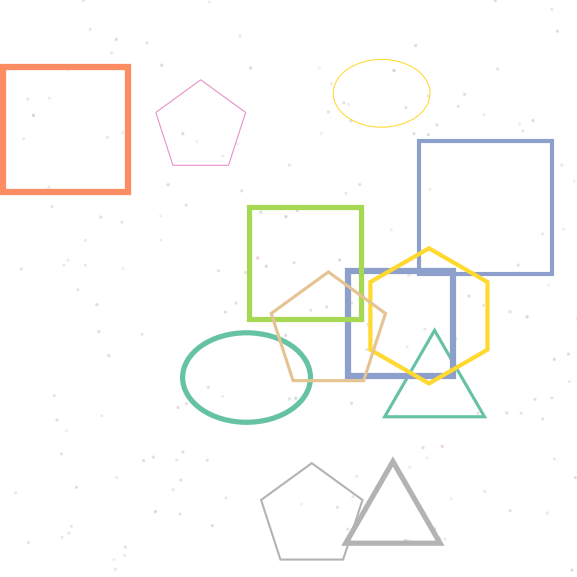[{"shape": "oval", "thickness": 2.5, "radius": 0.55, "center": [0.427, 0.345]}, {"shape": "triangle", "thickness": 1.5, "radius": 0.5, "center": [0.753, 0.327]}, {"shape": "square", "thickness": 3, "radius": 0.54, "center": [0.114, 0.775]}, {"shape": "square", "thickness": 3, "radius": 0.45, "center": [0.694, 0.439]}, {"shape": "square", "thickness": 2, "radius": 0.58, "center": [0.84, 0.64]}, {"shape": "pentagon", "thickness": 0.5, "radius": 0.41, "center": [0.348, 0.779]}, {"shape": "square", "thickness": 2.5, "radius": 0.48, "center": [0.527, 0.544]}, {"shape": "hexagon", "thickness": 2, "radius": 0.59, "center": [0.743, 0.452]}, {"shape": "oval", "thickness": 0.5, "radius": 0.42, "center": [0.661, 0.838]}, {"shape": "pentagon", "thickness": 1.5, "radius": 0.52, "center": [0.569, 0.424]}, {"shape": "pentagon", "thickness": 1, "radius": 0.46, "center": [0.54, 0.105]}, {"shape": "triangle", "thickness": 2.5, "radius": 0.47, "center": [0.68, 0.106]}]